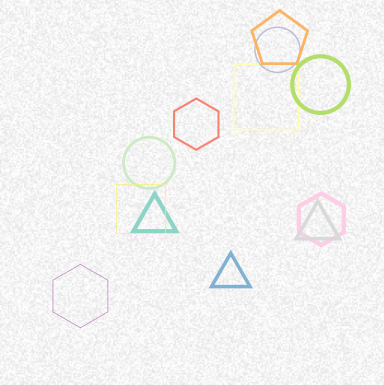[{"shape": "triangle", "thickness": 3, "radius": 0.32, "center": [0.402, 0.432]}, {"shape": "square", "thickness": 1, "radius": 0.42, "center": [0.688, 0.748]}, {"shape": "circle", "thickness": 1, "radius": 0.29, "center": [0.721, 0.871]}, {"shape": "hexagon", "thickness": 1.5, "radius": 0.33, "center": [0.51, 0.677]}, {"shape": "triangle", "thickness": 2.5, "radius": 0.29, "center": [0.599, 0.284]}, {"shape": "pentagon", "thickness": 2, "radius": 0.38, "center": [0.727, 0.896]}, {"shape": "circle", "thickness": 3, "radius": 0.37, "center": [0.833, 0.78]}, {"shape": "hexagon", "thickness": 3, "radius": 0.34, "center": [0.835, 0.43]}, {"shape": "triangle", "thickness": 2.5, "radius": 0.33, "center": [0.826, 0.412]}, {"shape": "hexagon", "thickness": 0.5, "radius": 0.41, "center": [0.209, 0.231]}, {"shape": "circle", "thickness": 2, "radius": 0.33, "center": [0.387, 0.577]}, {"shape": "square", "thickness": 0.5, "radius": 0.32, "center": [0.365, 0.459]}]